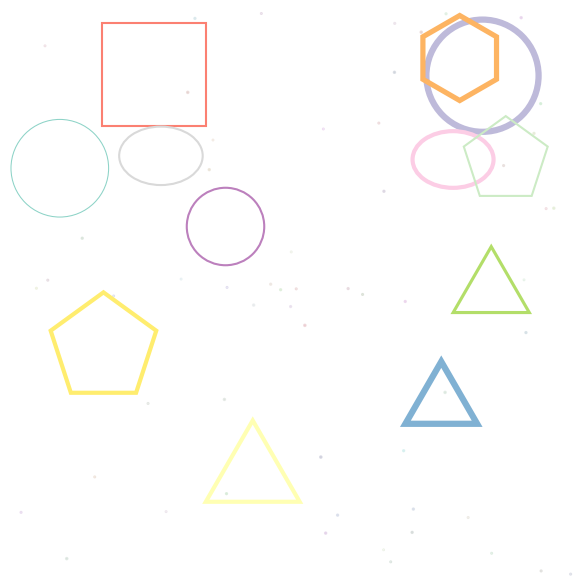[{"shape": "circle", "thickness": 0.5, "radius": 0.42, "center": [0.104, 0.708]}, {"shape": "triangle", "thickness": 2, "radius": 0.47, "center": [0.438, 0.177]}, {"shape": "circle", "thickness": 3, "radius": 0.49, "center": [0.835, 0.868]}, {"shape": "square", "thickness": 1, "radius": 0.45, "center": [0.266, 0.87]}, {"shape": "triangle", "thickness": 3, "radius": 0.36, "center": [0.764, 0.301]}, {"shape": "hexagon", "thickness": 2.5, "radius": 0.37, "center": [0.796, 0.899]}, {"shape": "triangle", "thickness": 1.5, "radius": 0.38, "center": [0.851, 0.496]}, {"shape": "oval", "thickness": 2, "radius": 0.35, "center": [0.785, 0.723]}, {"shape": "oval", "thickness": 1, "radius": 0.36, "center": [0.279, 0.729]}, {"shape": "circle", "thickness": 1, "radius": 0.34, "center": [0.39, 0.607]}, {"shape": "pentagon", "thickness": 1, "radius": 0.38, "center": [0.876, 0.722]}, {"shape": "pentagon", "thickness": 2, "radius": 0.48, "center": [0.179, 0.397]}]